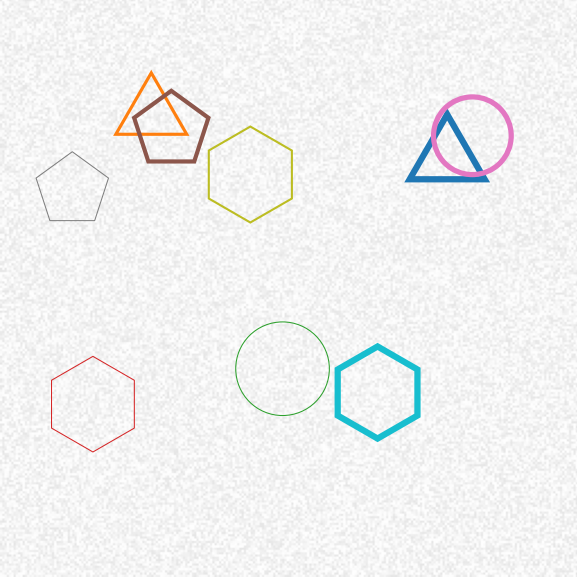[{"shape": "triangle", "thickness": 3, "radius": 0.37, "center": [0.774, 0.726]}, {"shape": "triangle", "thickness": 1.5, "radius": 0.35, "center": [0.262, 0.802]}, {"shape": "circle", "thickness": 0.5, "radius": 0.41, "center": [0.489, 0.361]}, {"shape": "hexagon", "thickness": 0.5, "radius": 0.41, "center": [0.161, 0.299]}, {"shape": "pentagon", "thickness": 2, "radius": 0.34, "center": [0.297, 0.774]}, {"shape": "circle", "thickness": 2.5, "radius": 0.34, "center": [0.818, 0.764]}, {"shape": "pentagon", "thickness": 0.5, "radius": 0.33, "center": [0.125, 0.67]}, {"shape": "hexagon", "thickness": 1, "radius": 0.42, "center": [0.433, 0.697]}, {"shape": "hexagon", "thickness": 3, "radius": 0.4, "center": [0.654, 0.319]}]